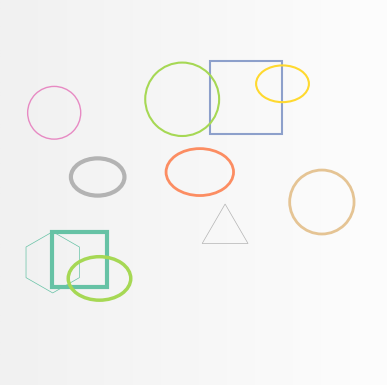[{"shape": "hexagon", "thickness": 0.5, "radius": 0.4, "center": [0.136, 0.319]}, {"shape": "square", "thickness": 3, "radius": 0.36, "center": [0.205, 0.325]}, {"shape": "oval", "thickness": 2, "radius": 0.44, "center": [0.516, 0.553]}, {"shape": "square", "thickness": 1.5, "radius": 0.47, "center": [0.635, 0.747]}, {"shape": "circle", "thickness": 1, "radius": 0.34, "center": [0.14, 0.707]}, {"shape": "circle", "thickness": 1.5, "radius": 0.48, "center": [0.47, 0.742]}, {"shape": "oval", "thickness": 2.5, "radius": 0.4, "center": [0.257, 0.277]}, {"shape": "oval", "thickness": 1.5, "radius": 0.34, "center": [0.729, 0.782]}, {"shape": "circle", "thickness": 2, "radius": 0.42, "center": [0.831, 0.475]}, {"shape": "triangle", "thickness": 0.5, "radius": 0.34, "center": [0.581, 0.402]}, {"shape": "oval", "thickness": 3, "radius": 0.35, "center": [0.252, 0.54]}]